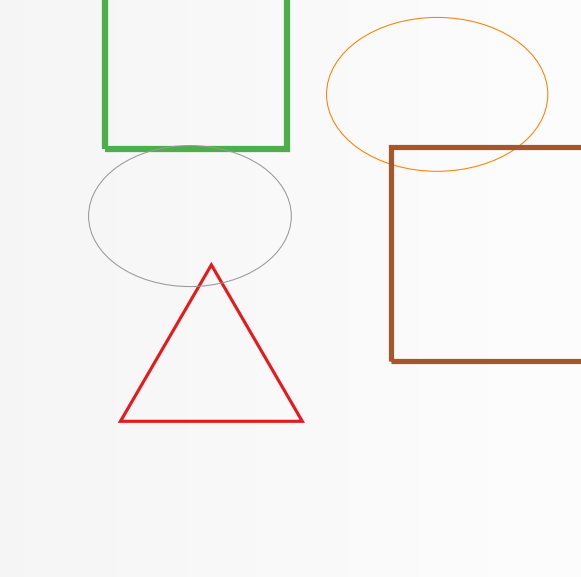[{"shape": "triangle", "thickness": 1.5, "radius": 0.9, "center": [0.364, 0.36]}, {"shape": "square", "thickness": 3, "radius": 0.79, "center": [0.337, 0.898]}, {"shape": "oval", "thickness": 0.5, "radius": 0.95, "center": [0.752, 0.836]}, {"shape": "square", "thickness": 2.5, "radius": 0.92, "center": [0.858, 0.56]}, {"shape": "oval", "thickness": 0.5, "radius": 0.87, "center": [0.327, 0.625]}]